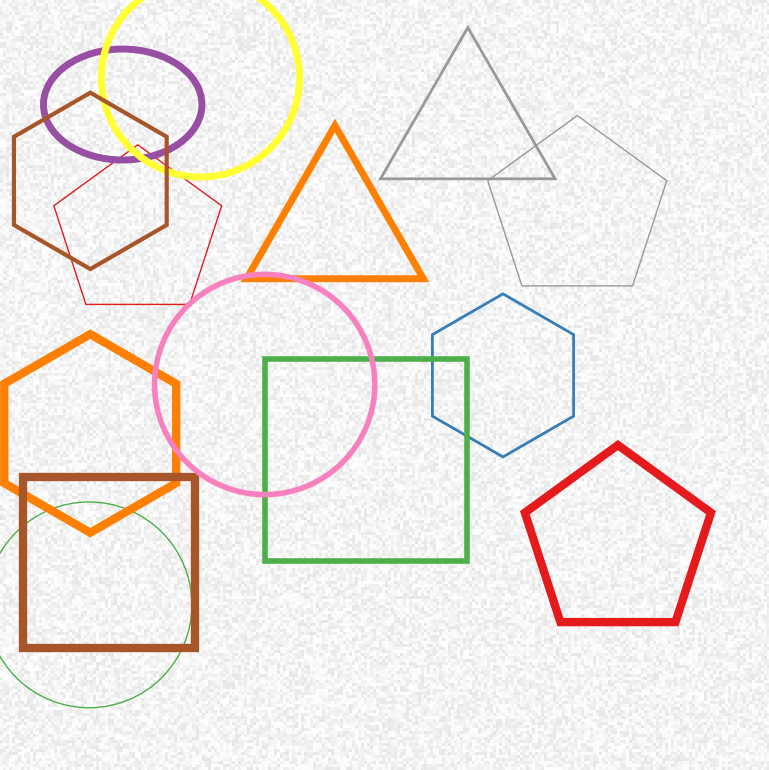[{"shape": "pentagon", "thickness": 0.5, "radius": 0.57, "center": [0.179, 0.697]}, {"shape": "pentagon", "thickness": 3, "radius": 0.64, "center": [0.803, 0.295]}, {"shape": "hexagon", "thickness": 1, "radius": 0.53, "center": [0.653, 0.513]}, {"shape": "square", "thickness": 2, "radius": 0.66, "center": [0.475, 0.402]}, {"shape": "circle", "thickness": 0.5, "radius": 0.67, "center": [0.116, 0.214]}, {"shape": "oval", "thickness": 2.5, "radius": 0.51, "center": [0.159, 0.864]}, {"shape": "hexagon", "thickness": 3, "radius": 0.64, "center": [0.117, 0.437]}, {"shape": "triangle", "thickness": 2.5, "radius": 0.66, "center": [0.435, 0.704]}, {"shape": "circle", "thickness": 2.5, "radius": 0.64, "center": [0.26, 0.899]}, {"shape": "hexagon", "thickness": 1.5, "radius": 0.57, "center": [0.117, 0.765]}, {"shape": "square", "thickness": 3, "radius": 0.56, "center": [0.142, 0.269]}, {"shape": "circle", "thickness": 2, "radius": 0.72, "center": [0.344, 0.501]}, {"shape": "pentagon", "thickness": 0.5, "radius": 0.61, "center": [0.75, 0.728]}, {"shape": "triangle", "thickness": 1, "radius": 0.65, "center": [0.608, 0.833]}]